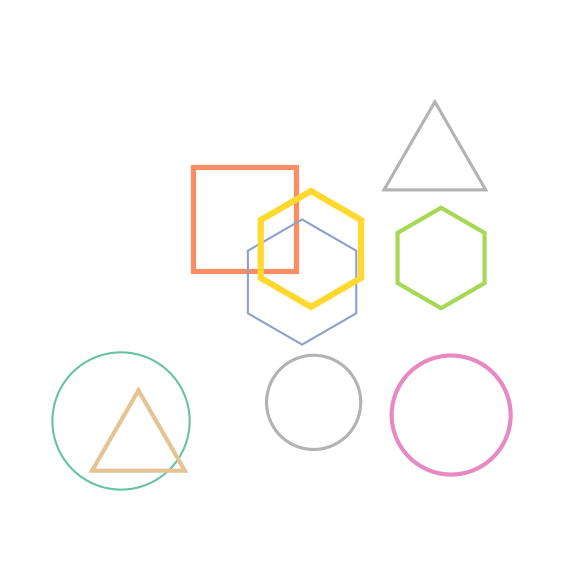[{"shape": "circle", "thickness": 1, "radius": 0.59, "center": [0.21, 0.27]}, {"shape": "square", "thickness": 2.5, "radius": 0.45, "center": [0.424, 0.62]}, {"shape": "hexagon", "thickness": 1, "radius": 0.54, "center": [0.523, 0.511]}, {"shape": "circle", "thickness": 2, "radius": 0.52, "center": [0.781, 0.28]}, {"shape": "hexagon", "thickness": 2, "radius": 0.43, "center": [0.764, 0.552]}, {"shape": "hexagon", "thickness": 3, "radius": 0.5, "center": [0.538, 0.568]}, {"shape": "triangle", "thickness": 2, "radius": 0.46, "center": [0.24, 0.23]}, {"shape": "triangle", "thickness": 1.5, "radius": 0.51, "center": [0.753, 0.721]}, {"shape": "circle", "thickness": 1.5, "radius": 0.41, "center": [0.543, 0.302]}]